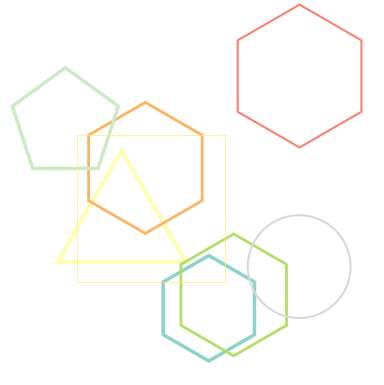[{"shape": "hexagon", "thickness": 2.5, "radius": 0.68, "center": [0.542, 0.199]}, {"shape": "triangle", "thickness": 3, "radius": 0.96, "center": [0.316, 0.416]}, {"shape": "hexagon", "thickness": 1.5, "radius": 0.93, "center": [0.778, 0.802]}, {"shape": "hexagon", "thickness": 2, "radius": 0.85, "center": [0.378, 0.564]}, {"shape": "hexagon", "thickness": 2, "radius": 0.79, "center": [0.607, 0.234]}, {"shape": "circle", "thickness": 1.5, "radius": 0.67, "center": [0.777, 0.307]}, {"shape": "pentagon", "thickness": 2.5, "radius": 0.72, "center": [0.17, 0.679]}, {"shape": "square", "thickness": 0.5, "radius": 0.96, "center": [0.393, 0.458]}]